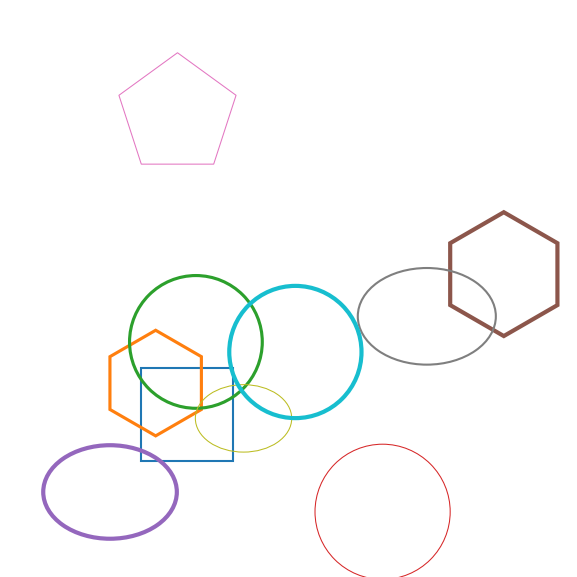[{"shape": "square", "thickness": 1, "radius": 0.4, "center": [0.324, 0.282]}, {"shape": "hexagon", "thickness": 1.5, "radius": 0.46, "center": [0.27, 0.336]}, {"shape": "circle", "thickness": 1.5, "radius": 0.57, "center": [0.339, 0.407]}, {"shape": "circle", "thickness": 0.5, "radius": 0.59, "center": [0.663, 0.113]}, {"shape": "oval", "thickness": 2, "radius": 0.58, "center": [0.191, 0.147]}, {"shape": "hexagon", "thickness": 2, "radius": 0.54, "center": [0.872, 0.524]}, {"shape": "pentagon", "thickness": 0.5, "radius": 0.53, "center": [0.307, 0.801]}, {"shape": "oval", "thickness": 1, "radius": 0.6, "center": [0.739, 0.451]}, {"shape": "oval", "thickness": 0.5, "radius": 0.42, "center": [0.422, 0.275]}, {"shape": "circle", "thickness": 2, "radius": 0.57, "center": [0.511, 0.39]}]